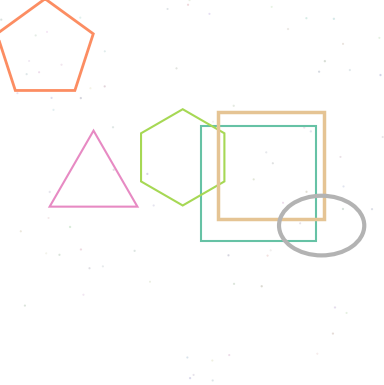[{"shape": "square", "thickness": 1.5, "radius": 0.75, "center": [0.672, 0.523]}, {"shape": "pentagon", "thickness": 2, "radius": 0.66, "center": [0.117, 0.871]}, {"shape": "triangle", "thickness": 1.5, "radius": 0.66, "center": [0.243, 0.529]}, {"shape": "hexagon", "thickness": 1.5, "radius": 0.62, "center": [0.475, 0.591]}, {"shape": "square", "thickness": 2.5, "radius": 0.69, "center": [0.704, 0.569]}, {"shape": "oval", "thickness": 3, "radius": 0.55, "center": [0.835, 0.414]}]